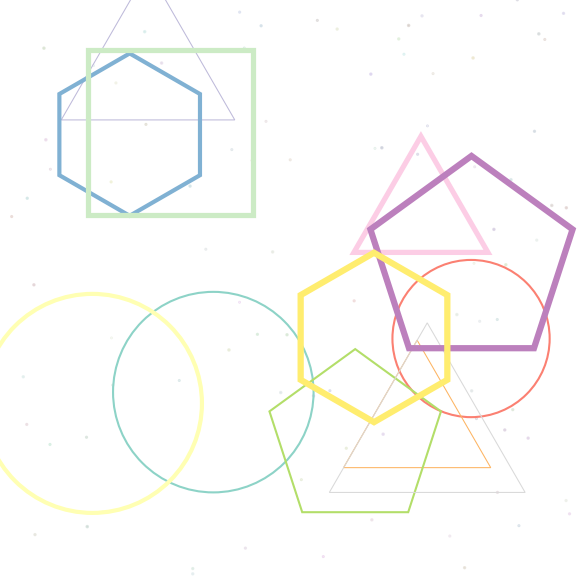[{"shape": "circle", "thickness": 1, "radius": 0.87, "center": [0.369, 0.32]}, {"shape": "circle", "thickness": 2, "radius": 0.95, "center": [0.16, 0.301]}, {"shape": "triangle", "thickness": 0.5, "radius": 0.87, "center": [0.256, 0.878]}, {"shape": "circle", "thickness": 1, "radius": 0.68, "center": [0.816, 0.413]}, {"shape": "hexagon", "thickness": 2, "radius": 0.7, "center": [0.225, 0.766]}, {"shape": "triangle", "thickness": 0.5, "radius": 0.74, "center": [0.722, 0.263]}, {"shape": "pentagon", "thickness": 1, "radius": 0.78, "center": [0.615, 0.239]}, {"shape": "triangle", "thickness": 2.5, "radius": 0.67, "center": [0.729, 0.629]}, {"shape": "triangle", "thickness": 0.5, "radius": 0.98, "center": [0.74, 0.244]}, {"shape": "pentagon", "thickness": 3, "radius": 0.92, "center": [0.816, 0.545]}, {"shape": "square", "thickness": 2.5, "radius": 0.72, "center": [0.295, 0.769]}, {"shape": "hexagon", "thickness": 3, "radius": 0.73, "center": [0.648, 0.415]}]